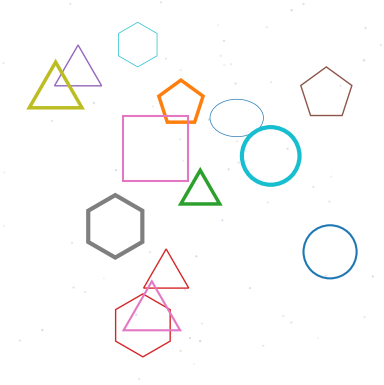[{"shape": "circle", "thickness": 1.5, "radius": 0.34, "center": [0.857, 0.346]}, {"shape": "oval", "thickness": 0.5, "radius": 0.35, "center": [0.615, 0.694]}, {"shape": "pentagon", "thickness": 2.5, "radius": 0.3, "center": [0.47, 0.732]}, {"shape": "triangle", "thickness": 2.5, "radius": 0.29, "center": [0.52, 0.499]}, {"shape": "hexagon", "thickness": 1, "radius": 0.41, "center": [0.371, 0.155]}, {"shape": "triangle", "thickness": 1, "radius": 0.34, "center": [0.432, 0.286]}, {"shape": "triangle", "thickness": 1, "radius": 0.35, "center": [0.203, 0.812]}, {"shape": "pentagon", "thickness": 1, "radius": 0.35, "center": [0.848, 0.756]}, {"shape": "triangle", "thickness": 1.5, "radius": 0.42, "center": [0.394, 0.185]}, {"shape": "square", "thickness": 1.5, "radius": 0.42, "center": [0.404, 0.615]}, {"shape": "hexagon", "thickness": 3, "radius": 0.41, "center": [0.299, 0.412]}, {"shape": "triangle", "thickness": 2.5, "radius": 0.4, "center": [0.145, 0.76]}, {"shape": "circle", "thickness": 3, "radius": 0.37, "center": [0.703, 0.595]}, {"shape": "hexagon", "thickness": 0.5, "radius": 0.29, "center": [0.358, 0.884]}]